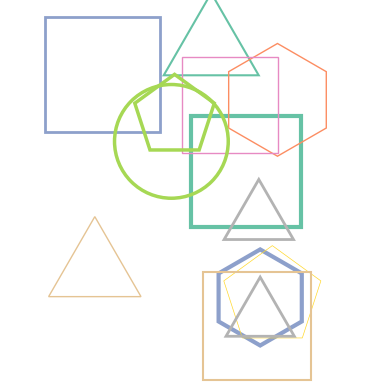[{"shape": "triangle", "thickness": 1.5, "radius": 0.71, "center": [0.549, 0.876]}, {"shape": "square", "thickness": 3, "radius": 0.72, "center": [0.639, 0.555]}, {"shape": "hexagon", "thickness": 1, "radius": 0.73, "center": [0.721, 0.741]}, {"shape": "hexagon", "thickness": 3, "radius": 0.62, "center": [0.676, 0.227]}, {"shape": "square", "thickness": 2, "radius": 0.75, "center": [0.266, 0.806]}, {"shape": "square", "thickness": 1, "radius": 0.62, "center": [0.599, 0.727]}, {"shape": "circle", "thickness": 2.5, "radius": 0.74, "center": [0.445, 0.633]}, {"shape": "pentagon", "thickness": 2.5, "radius": 0.54, "center": [0.453, 0.698]}, {"shape": "pentagon", "thickness": 0.5, "radius": 0.66, "center": [0.707, 0.229]}, {"shape": "square", "thickness": 1.5, "radius": 0.7, "center": [0.667, 0.153]}, {"shape": "triangle", "thickness": 1, "radius": 0.69, "center": [0.246, 0.299]}, {"shape": "triangle", "thickness": 2, "radius": 0.52, "center": [0.672, 0.43]}, {"shape": "triangle", "thickness": 2, "radius": 0.51, "center": [0.676, 0.178]}]